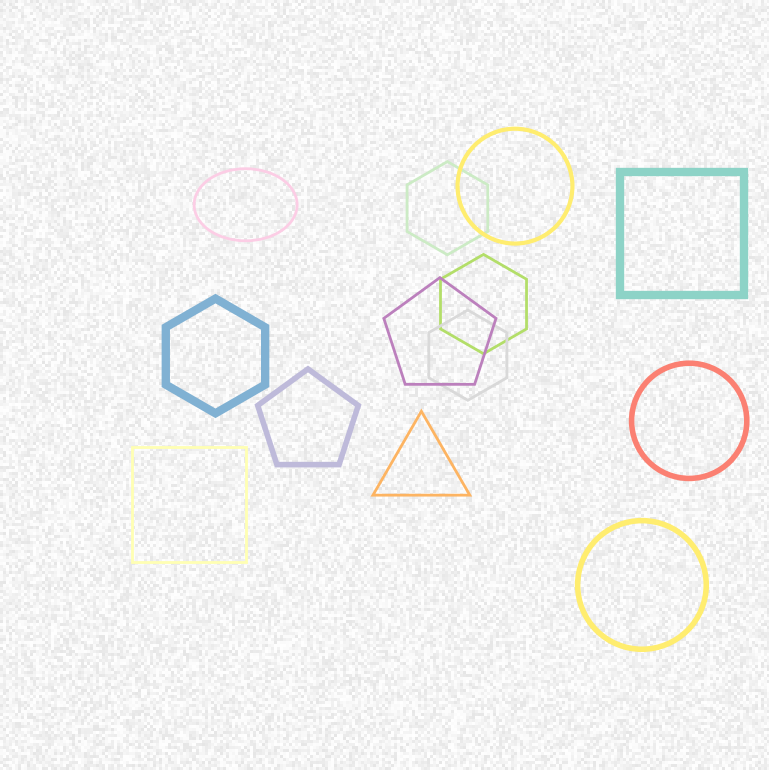[{"shape": "square", "thickness": 3, "radius": 0.4, "center": [0.885, 0.697]}, {"shape": "square", "thickness": 1, "radius": 0.37, "center": [0.245, 0.345]}, {"shape": "pentagon", "thickness": 2, "radius": 0.34, "center": [0.4, 0.452]}, {"shape": "circle", "thickness": 2, "radius": 0.37, "center": [0.895, 0.453]}, {"shape": "hexagon", "thickness": 3, "radius": 0.37, "center": [0.28, 0.538]}, {"shape": "triangle", "thickness": 1, "radius": 0.36, "center": [0.547, 0.393]}, {"shape": "hexagon", "thickness": 1, "radius": 0.32, "center": [0.628, 0.605]}, {"shape": "oval", "thickness": 1, "radius": 0.33, "center": [0.319, 0.734]}, {"shape": "hexagon", "thickness": 1, "radius": 0.29, "center": [0.608, 0.539]}, {"shape": "pentagon", "thickness": 1, "radius": 0.38, "center": [0.571, 0.563]}, {"shape": "hexagon", "thickness": 1, "radius": 0.3, "center": [0.581, 0.73]}, {"shape": "circle", "thickness": 2, "radius": 0.42, "center": [0.834, 0.24]}, {"shape": "circle", "thickness": 1.5, "radius": 0.37, "center": [0.669, 0.758]}]